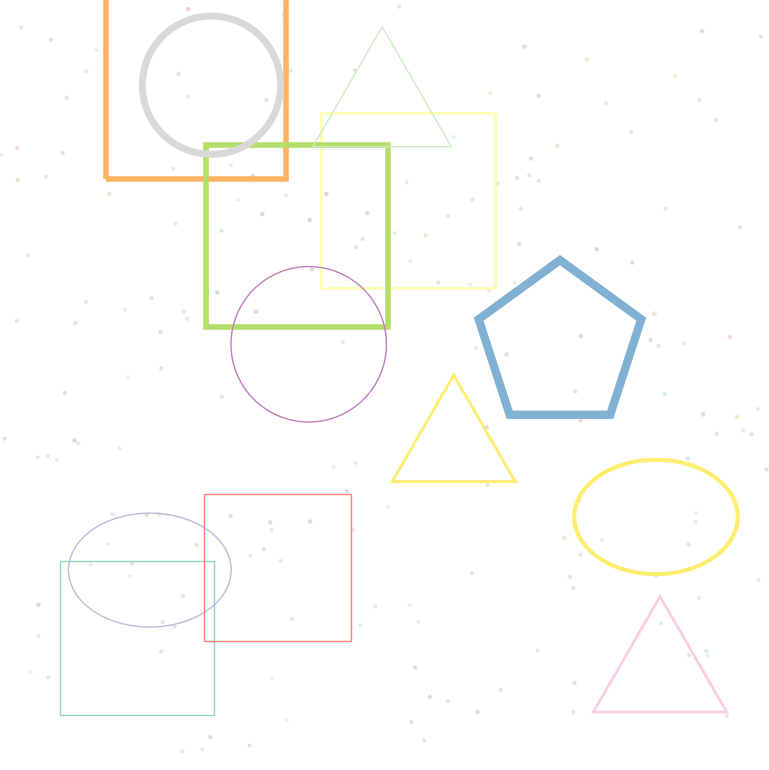[{"shape": "square", "thickness": 0.5, "radius": 0.5, "center": [0.178, 0.172]}, {"shape": "square", "thickness": 1, "radius": 0.57, "center": [0.53, 0.739]}, {"shape": "oval", "thickness": 0.5, "radius": 0.53, "center": [0.195, 0.26]}, {"shape": "square", "thickness": 0.5, "radius": 0.48, "center": [0.36, 0.263]}, {"shape": "pentagon", "thickness": 3, "radius": 0.56, "center": [0.727, 0.551]}, {"shape": "square", "thickness": 2, "radius": 0.58, "center": [0.255, 0.885]}, {"shape": "square", "thickness": 2, "radius": 0.59, "center": [0.386, 0.693]}, {"shape": "triangle", "thickness": 1, "radius": 0.5, "center": [0.857, 0.125]}, {"shape": "circle", "thickness": 2.5, "radius": 0.45, "center": [0.275, 0.889]}, {"shape": "circle", "thickness": 0.5, "radius": 0.5, "center": [0.401, 0.553]}, {"shape": "triangle", "thickness": 0.5, "radius": 0.52, "center": [0.496, 0.861]}, {"shape": "triangle", "thickness": 1, "radius": 0.46, "center": [0.589, 0.421]}, {"shape": "oval", "thickness": 1.5, "radius": 0.53, "center": [0.852, 0.329]}]